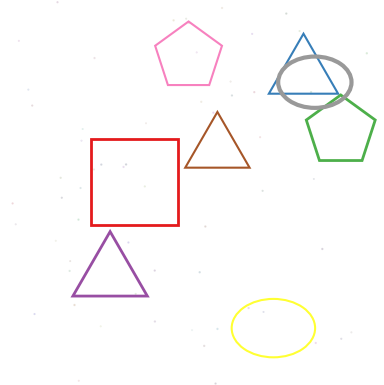[{"shape": "square", "thickness": 2, "radius": 0.56, "center": [0.349, 0.527]}, {"shape": "triangle", "thickness": 1.5, "radius": 0.52, "center": [0.788, 0.809]}, {"shape": "pentagon", "thickness": 2, "radius": 0.47, "center": [0.885, 0.659]}, {"shape": "triangle", "thickness": 2, "radius": 0.56, "center": [0.286, 0.287]}, {"shape": "oval", "thickness": 1.5, "radius": 0.54, "center": [0.71, 0.148]}, {"shape": "triangle", "thickness": 1.5, "radius": 0.48, "center": [0.565, 0.613]}, {"shape": "pentagon", "thickness": 1.5, "radius": 0.46, "center": [0.49, 0.853]}, {"shape": "oval", "thickness": 3, "radius": 0.48, "center": [0.818, 0.786]}]